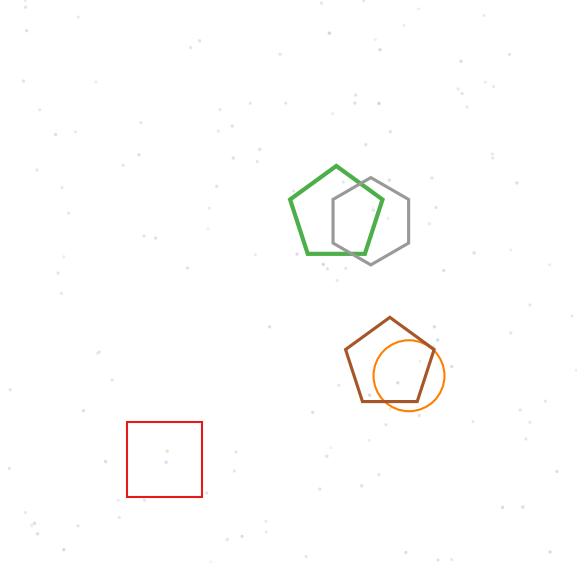[{"shape": "square", "thickness": 1, "radius": 0.32, "center": [0.285, 0.204]}, {"shape": "pentagon", "thickness": 2, "radius": 0.42, "center": [0.582, 0.628]}, {"shape": "circle", "thickness": 1, "radius": 0.31, "center": [0.708, 0.349]}, {"shape": "pentagon", "thickness": 1.5, "radius": 0.4, "center": [0.675, 0.369]}, {"shape": "hexagon", "thickness": 1.5, "radius": 0.38, "center": [0.642, 0.616]}]